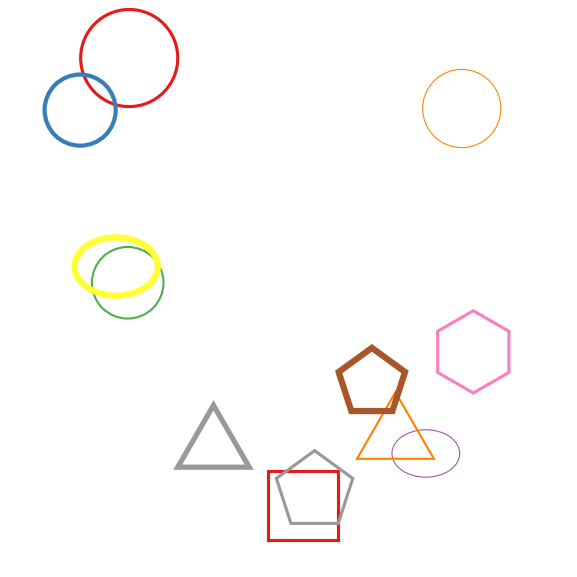[{"shape": "square", "thickness": 1.5, "radius": 0.3, "center": [0.525, 0.124]}, {"shape": "circle", "thickness": 1.5, "radius": 0.42, "center": [0.224, 0.899]}, {"shape": "circle", "thickness": 2, "radius": 0.31, "center": [0.139, 0.809]}, {"shape": "circle", "thickness": 1, "radius": 0.31, "center": [0.221, 0.51]}, {"shape": "oval", "thickness": 0.5, "radius": 0.29, "center": [0.737, 0.214]}, {"shape": "triangle", "thickness": 1, "radius": 0.38, "center": [0.685, 0.243]}, {"shape": "circle", "thickness": 0.5, "radius": 0.34, "center": [0.8, 0.811]}, {"shape": "oval", "thickness": 3, "radius": 0.36, "center": [0.201, 0.538]}, {"shape": "pentagon", "thickness": 3, "radius": 0.3, "center": [0.644, 0.336]}, {"shape": "hexagon", "thickness": 1.5, "radius": 0.36, "center": [0.82, 0.39]}, {"shape": "triangle", "thickness": 2.5, "radius": 0.36, "center": [0.37, 0.226]}, {"shape": "pentagon", "thickness": 1.5, "radius": 0.35, "center": [0.545, 0.149]}]